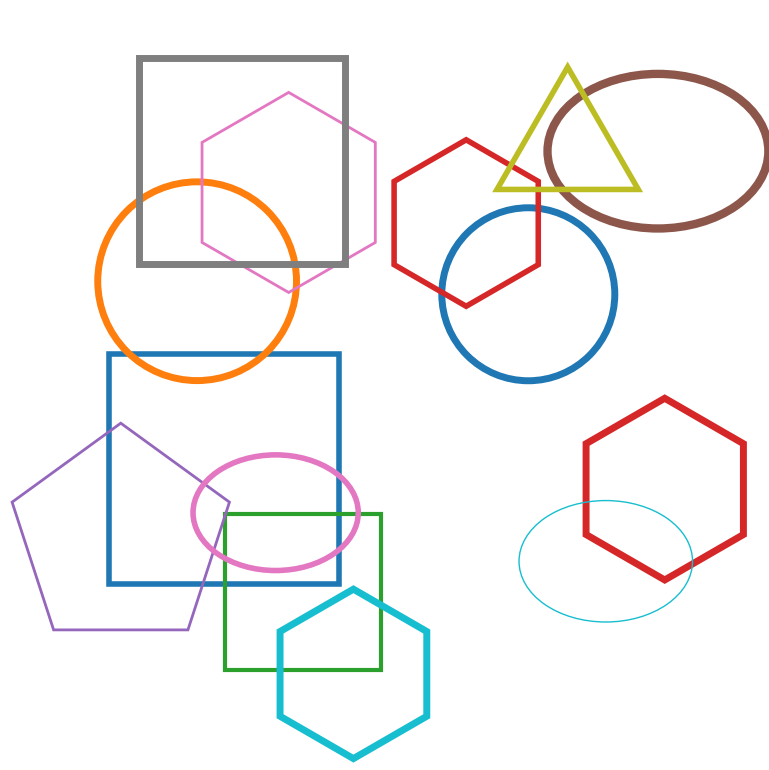[{"shape": "square", "thickness": 2, "radius": 0.75, "center": [0.291, 0.391]}, {"shape": "circle", "thickness": 2.5, "radius": 0.56, "center": [0.686, 0.618]}, {"shape": "circle", "thickness": 2.5, "radius": 0.65, "center": [0.256, 0.635]}, {"shape": "square", "thickness": 1.5, "radius": 0.51, "center": [0.394, 0.231]}, {"shape": "hexagon", "thickness": 2, "radius": 0.54, "center": [0.605, 0.71]}, {"shape": "hexagon", "thickness": 2.5, "radius": 0.59, "center": [0.863, 0.365]}, {"shape": "pentagon", "thickness": 1, "radius": 0.74, "center": [0.157, 0.302]}, {"shape": "oval", "thickness": 3, "radius": 0.72, "center": [0.854, 0.804]}, {"shape": "oval", "thickness": 2, "radius": 0.54, "center": [0.358, 0.334]}, {"shape": "hexagon", "thickness": 1, "radius": 0.65, "center": [0.375, 0.75]}, {"shape": "square", "thickness": 2.5, "radius": 0.67, "center": [0.314, 0.791]}, {"shape": "triangle", "thickness": 2, "radius": 0.53, "center": [0.737, 0.807]}, {"shape": "hexagon", "thickness": 2.5, "radius": 0.55, "center": [0.459, 0.125]}, {"shape": "oval", "thickness": 0.5, "radius": 0.56, "center": [0.787, 0.271]}]